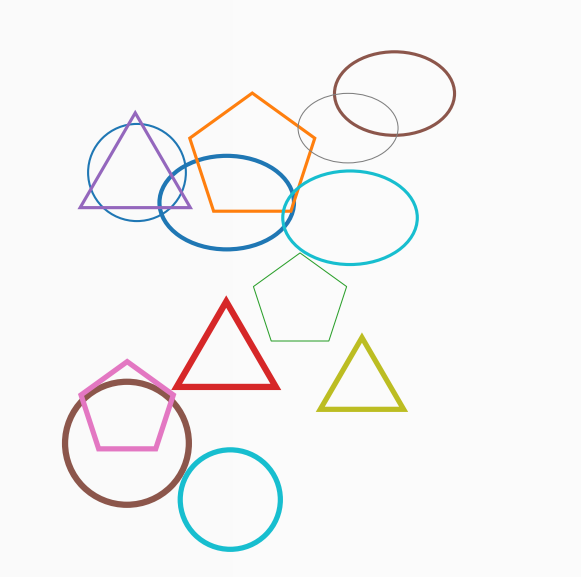[{"shape": "circle", "thickness": 1, "radius": 0.42, "center": [0.236, 0.7]}, {"shape": "oval", "thickness": 2, "radius": 0.58, "center": [0.39, 0.648]}, {"shape": "pentagon", "thickness": 1.5, "radius": 0.57, "center": [0.434, 0.725]}, {"shape": "pentagon", "thickness": 0.5, "radius": 0.42, "center": [0.516, 0.477]}, {"shape": "triangle", "thickness": 3, "radius": 0.49, "center": [0.389, 0.378]}, {"shape": "triangle", "thickness": 1.5, "radius": 0.55, "center": [0.233, 0.694]}, {"shape": "circle", "thickness": 3, "radius": 0.53, "center": [0.218, 0.232]}, {"shape": "oval", "thickness": 1.5, "radius": 0.52, "center": [0.679, 0.837]}, {"shape": "pentagon", "thickness": 2.5, "radius": 0.42, "center": [0.219, 0.289]}, {"shape": "oval", "thickness": 0.5, "radius": 0.43, "center": [0.599, 0.777]}, {"shape": "triangle", "thickness": 2.5, "radius": 0.41, "center": [0.623, 0.332]}, {"shape": "oval", "thickness": 1.5, "radius": 0.58, "center": [0.602, 0.622]}, {"shape": "circle", "thickness": 2.5, "radius": 0.43, "center": [0.396, 0.134]}]